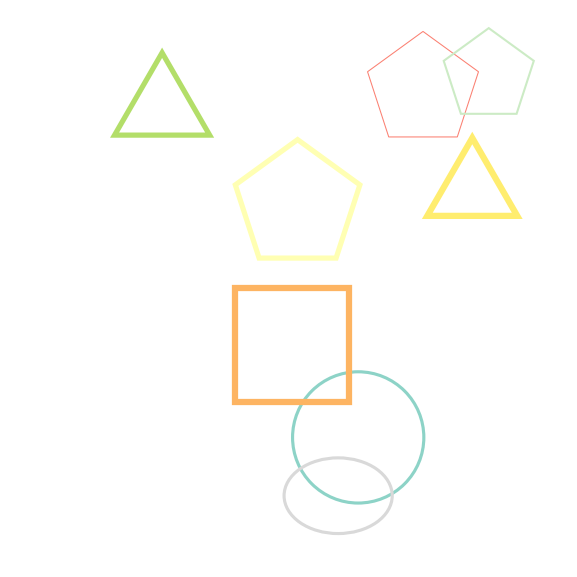[{"shape": "circle", "thickness": 1.5, "radius": 0.57, "center": [0.62, 0.242]}, {"shape": "pentagon", "thickness": 2.5, "radius": 0.57, "center": [0.515, 0.644]}, {"shape": "pentagon", "thickness": 0.5, "radius": 0.5, "center": [0.732, 0.844]}, {"shape": "square", "thickness": 3, "radius": 0.49, "center": [0.505, 0.402]}, {"shape": "triangle", "thickness": 2.5, "radius": 0.48, "center": [0.281, 0.813]}, {"shape": "oval", "thickness": 1.5, "radius": 0.47, "center": [0.586, 0.141]}, {"shape": "pentagon", "thickness": 1, "radius": 0.41, "center": [0.846, 0.868]}, {"shape": "triangle", "thickness": 3, "radius": 0.45, "center": [0.818, 0.67]}]